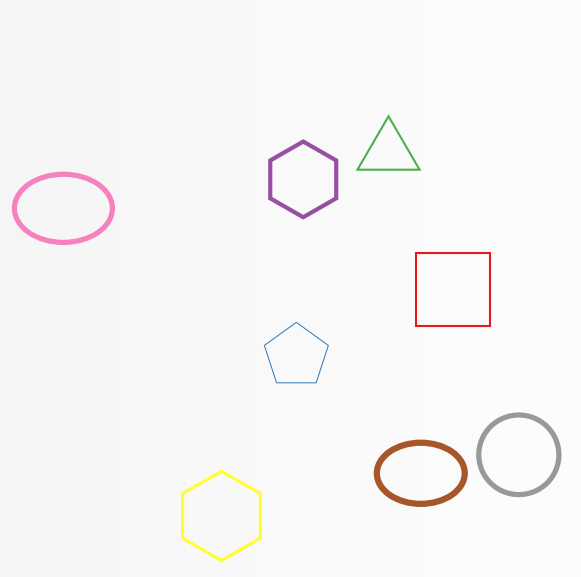[{"shape": "square", "thickness": 1, "radius": 0.32, "center": [0.78, 0.498]}, {"shape": "pentagon", "thickness": 0.5, "radius": 0.29, "center": [0.51, 0.383]}, {"shape": "triangle", "thickness": 1, "radius": 0.31, "center": [0.668, 0.736]}, {"shape": "hexagon", "thickness": 2, "radius": 0.33, "center": [0.522, 0.689]}, {"shape": "hexagon", "thickness": 1.5, "radius": 0.39, "center": [0.381, 0.106]}, {"shape": "oval", "thickness": 3, "radius": 0.38, "center": [0.724, 0.18]}, {"shape": "oval", "thickness": 2.5, "radius": 0.42, "center": [0.109, 0.638]}, {"shape": "circle", "thickness": 2.5, "radius": 0.34, "center": [0.893, 0.212]}]